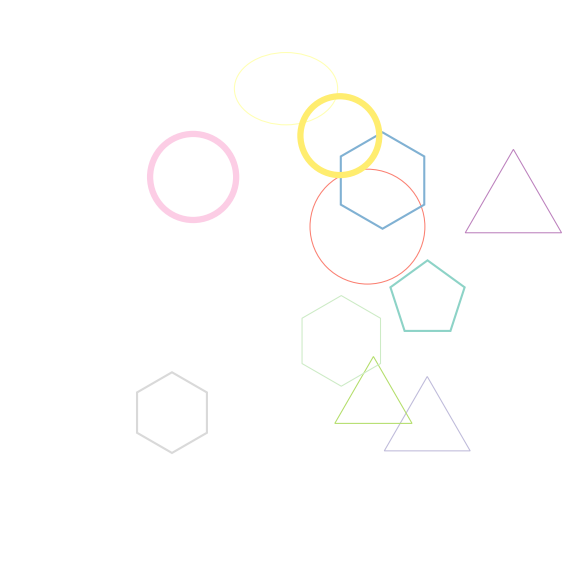[{"shape": "pentagon", "thickness": 1, "radius": 0.34, "center": [0.74, 0.481]}, {"shape": "oval", "thickness": 0.5, "radius": 0.45, "center": [0.495, 0.846]}, {"shape": "triangle", "thickness": 0.5, "radius": 0.43, "center": [0.74, 0.261]}, {"shape": "circle", "thickness": 0.5, "radius": 0.5, "center": [0.636, 0.607]}, {"shape": "hexagon", "thickness": 1, "radius": 0.42, "center": [0.662, 0.687]}, {"shape": "triangle", "thickness": 0.5, "radius": 0.39, "center": [0.647, 0.305]}, {"shape": "circle", "thickness": 3, "radius": 0.37, "center": [0.334, 0.693]}, {"shape": "hexagon", "thickness": 1, "radius": 0.35, "center": [0.298, 0.285]}, {"shape": "triangle", "thickness": 0.5, "radius": 0.48, "center": [0.889, 0.644]}, {"shape": "hexagon", "thickness": 0.5, "radius": 0.39, "center": [0.591, 0.409]}, {"shape": "circle", "thickness": 3, "radius": 0.34, "center": [0.588, 0.764]}]